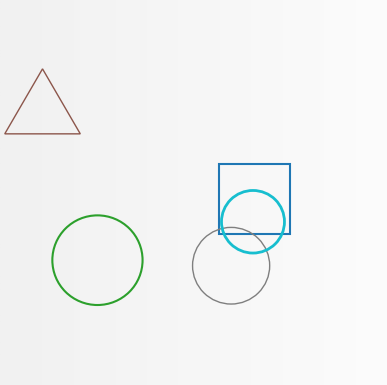[{"shape": "square", "thickness": 1.5, "radius": 0.46, "center": [0.657, 0.483]}, {"shape": "circle", "thickness": 1.5, "radius": 0.58, "center": [0.251, 0.324]}, {"shape": "triangle", "thickness": 1, "radius": 0.56, "center": [0.11, 0.709]}, {"shape": "circle", "thickness": 1, "radius": 0.5, "center": [0.596, 0.31]}, {"shape": "circle", "thickness": 2, "radius": 0.41, "center": [0.653, 0.424]}]